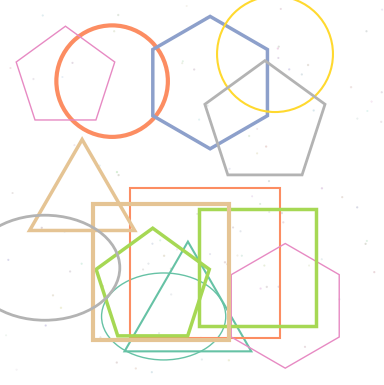[{"shape": "oval", "thickness": 1, "radius": 0.81, "center": [0.425, 0.178]}, {"shape": "triangle", "thickness": 1.5, "radius": 0.95, "center": [0.488, 0.182]}, {"shape": "square", "thickness": 1.5, "radius": 0.97, "center": [0.532, 0.316]}, {"shape": "circle", "thickness": 3, "radius": 0.72, "center": [0.291, 0.789]}, {"shape": "hexagon", "thickness": 2.5, "radius": 0.86, "center": [0.546, 0.785]}, {"shape": "pentagon", "thickness": 1, "radius": 0.67, "center": [0.17, 0.797]}, {"shape": "hexagon", "thickness": 1, "radius": 0.81, "center": [0.741, 0.206]}, {"shape": "pentagon", "thickness": 2.5, "radius": 0.77, "center": [0.397, 0.253]}, {"shape": "square", "thickness": 2.5, "radius": 0.76, "center": [0.669, 0.305]}, {"shape": "circle", "thickness": 1.5, "radius": 0.75, "center": [0.714, 0.86]}, {"shape": "square", "thickness": 3, "radius": 0.88, "center": [0.419, 0.295]}, {"shape": "triangle", "thickness": 2.5, "radius": 0.79, "center": [0.213, 0.48]}, {"shape": "pentagon", "thickness": 2, "radius": 0.82, "center": [0.688, 0.678]}, {"shape": "oval", "thickness": 2, "radius": 0.97, "center": [0.116, 0.305]}]